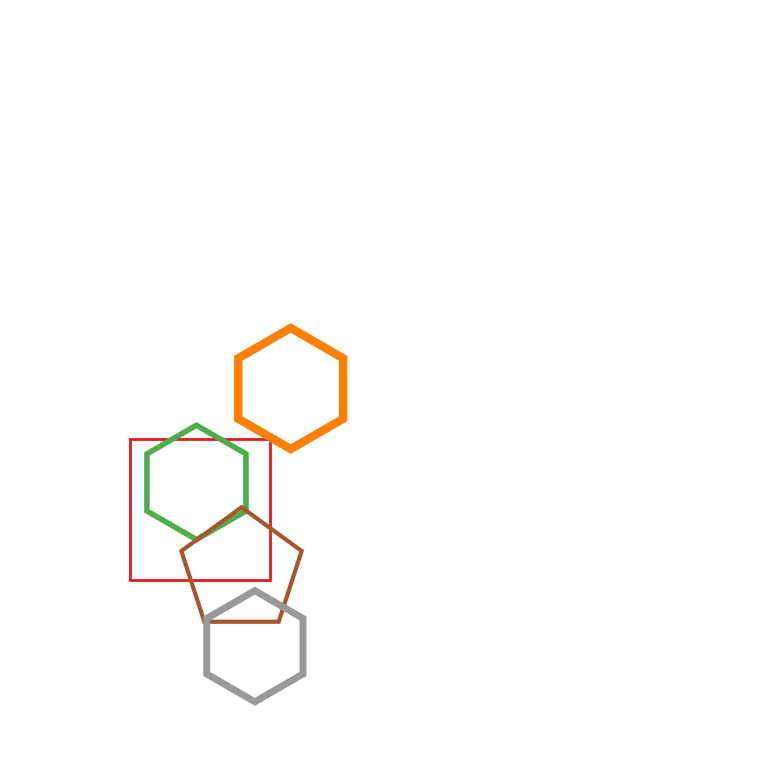[{"shape": "square", "thickness": 1, "radius": 0.46, "center": [0.26, 0.338]}, {"shape": "hexagon", "thickness": 2, "radius": 0.37, "center": [0.255, 0.373]}, {"shape": "hexagon", "thickness": 3, "radius": 0.39, "center": [0.378, 0.495]}, {"shape": "pentagon", "thickness": 1.5, "radius": 0.41, "center": [0.314, 0.259]}, {"shape": "hexagon", "thickness": 2.5, "radius": 0.36, "center": [0.331, 0.161]}]